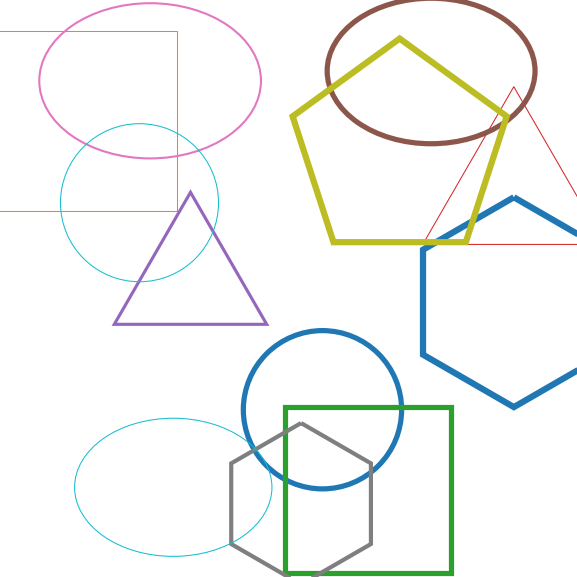[{"shape": "circle", "thickness": 2.5, "radius": 0.69, "center": [0.558, 0.29]}, {"shape": "hexagon", "thickness": 3, "radius": 0.91, "center": [0.89, 0.476]}, {"shape": "square", "thickness": 0.5, "radius": 0.78, "center": [0.15, 0.789]}, {"shape": "square", "thickness": 2.5, "radius": 0.72, "center": [0.637, 0.151]}, {"shape": "triangle", "thickness": 0.5, "radius": 0.91, "center": [0.89, 0.667]}, {"shape": "triangle", "thickness": 1.5, "radius": 0.76, "center": [0.33, 0.514]}, {"shape": "oval", "thickness": 2.5, "radius": 0.9, "center": [0.746, 0.876]}, {"shape": "oval", "thickness": 1, "radius": 0.96, "center": [0.26, 0.859]}, {"shape": "hexagon", "thickness": 2, "radius": 0.7, "center": [0.521, 0.127]}, {"shape": "pentagon", "thickness": 3, "radius": 0.97, "center": [0.692, 0.737]}, {"shape": "circle", "thickness": 0.5, "radius": 0.68, "center": [0.242, 0.648]}, {"shape": "oval", "thickness": 0.5, "radius": 0.85, "center": [0.3, 0.155]}]